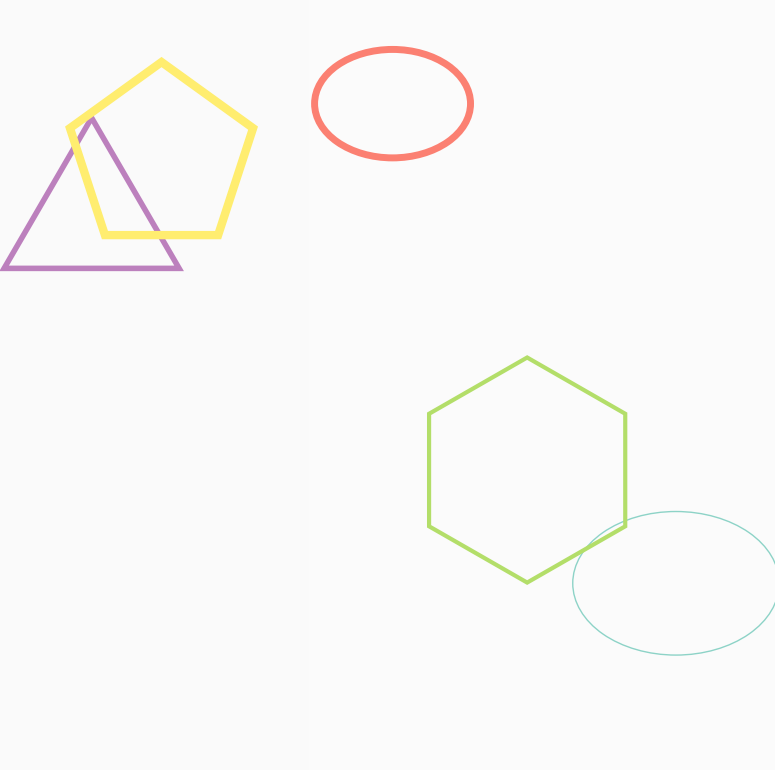[{"shape": "oval", "thickness": 0.5, "radius": 0.67, "center": [0.872, 0.242]}, {"shape": "oval", "thickness": 2.5, "radius": 0.5, "center": [0.507, 0.865]}, {"shape": "hexagon", "thickness": 1.5, "radius": 0.73, "center": [0.68, 0.39]}, {"shape": "triangle", "thickness": 2, "radius": 0.65, "center": [0.118, 0.717]}, {"shape": "pentagon", "thickness": 3, "radius": 0.62, "center": [0.208, 0.795]}]